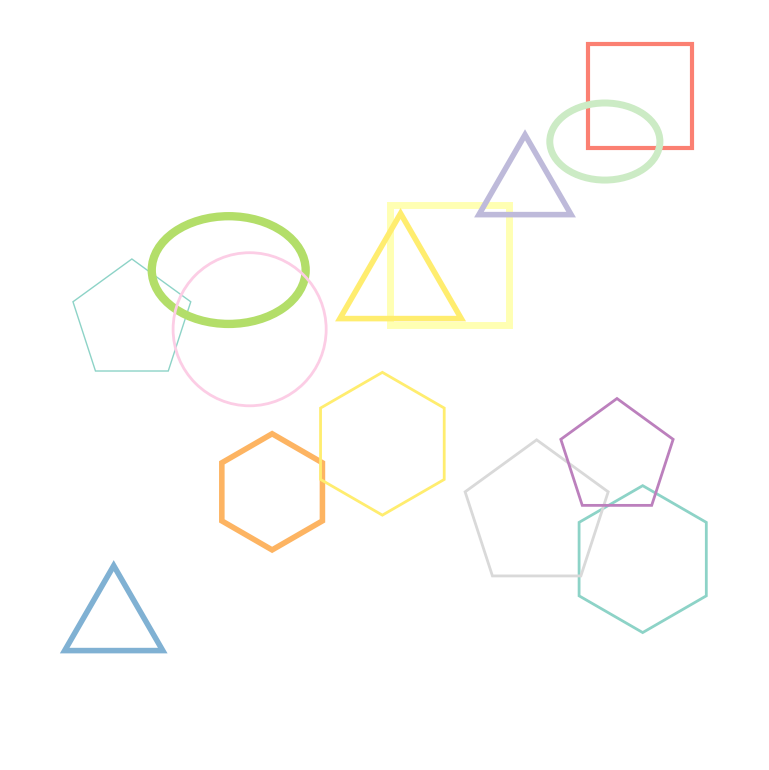[{"shape": "hexagon", "thickness": 1, "radius": 0.48, "center": [0.835, 0.274]}, {"shape": "pentagon", "thickness": 0.5, "radius": 0.4, "center": [0.171, 0.583]}, {"shape": "square", "thickness": 2.5, "radius": 0.39, "center": [0.583, 0.656]}, {"shape": "triangle", "thickness": 2, "radius": 0.35, "center": [0.682, 0.756]}, {"shape": "square", "thickness": 1.5, "radius": 0.34, "center": [0.832, 0.875]}, {"shape": "triangle", "thickness": 2, "radius": 0.37, "center": [0.148, 0.192]}, {"shape": "hexagon", "thickness": 2, "radius": 0.38, "center": [0.353, 0.361]}, {"shape": "oval", "thickness": 3, "radius": 0.5, "center": [0.297, 0.649]}, {"shape": "circle", "thickness": 1, "radius": 0.5, "center": [0.324, 0.572]}, {"shape": "pentagon", "thickness": 1, "radius": 0.49, "center": [0.697, 0.331]}, {"shape": "pentagon", "thickness": 1, "radius": 0.38, "center": [0.801, 0.406]}, {"shape": "oval", "thickness": 2.5, "radius": 0.36, "center": [0.786, 0.816]}, {"shape": "hexagon", "thickness": 1, "radius": 0.46, "center": [0.497, 0.424]}, {"shape": "triangle", "thickness": 2, "radius": 0.46, "center": [0.52, 0.632]}]